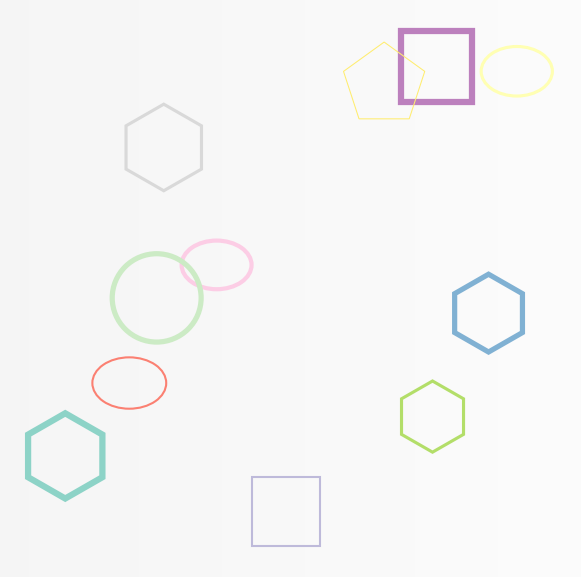[{"shape": "hexagon", "thickness": 3, "radius": 0.37, "center": [0.112, 0.21]}, {"shape": "oval", "thickness": 1.5, "radius": 0.31, "center": [0.889, 0.876]}, {"shape": "square", "thickness": 1, "radius": 0.3, "center": [0.492, 0.113]}, {"shape": "oval", "thickness": 1, "radius": 0.32, "center": [0.222, 0.336]}, {"shape": "hexagon", "thickness": 2.5, "radius": 0.34, "center": [0.841, 0.457]}, {"shape": "hexagon", "thickness": 1.5, "radius": 0.31, "center": [0.744, 0.278]}, {"shape": "oval", "thickness": 2, "radius": 0.3, "center": [0.373, 0.54]}, {"shape": "hexagon", "thickness": 1.5, "radius": 0.37, "center": [0.282, 0.744]}, {"shape": "square", "thickness": 3, "radius": 0.31, "center": [0.751, 0.884]}, {"shape": "circle", "thickness": 2.5, "radius": 0.38, "center": [0.27, 0.483]}, {"shape": "pentagon", "thickness": 0.5, "radius": 0.37, "center": [0.661, 0.853]}]